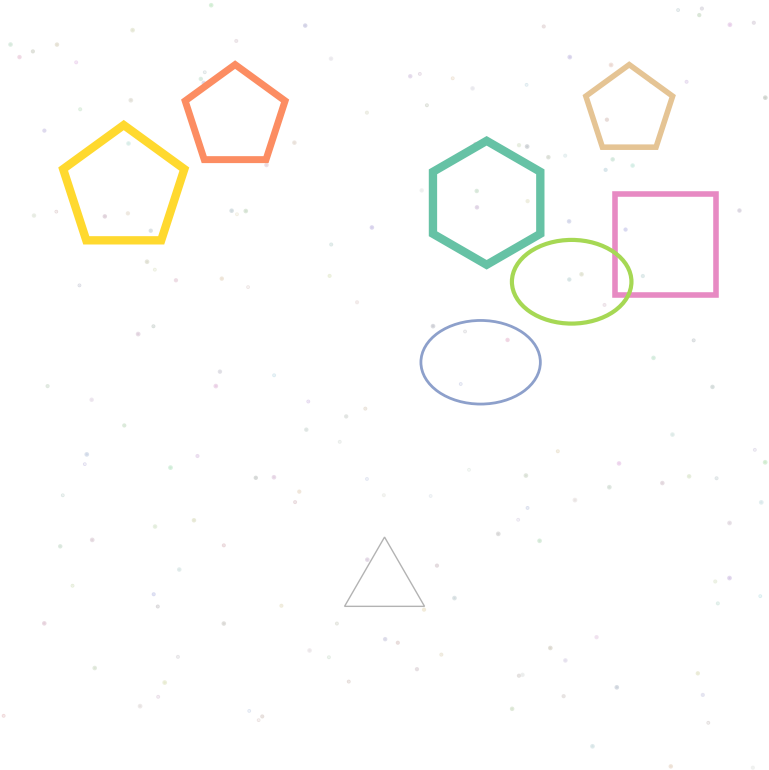[{"shape": "hexagon", "thickness": 3, "radius": 0.4, "center": [0.632, 0.737]}, {"shape": "pentagon", "thickness": 2.5, "radius": 0.34, "center": [0.305, 0.848]}, {"shape": "oval", "thickness": 1, "radius": 0.39, "center": [0.624, 0.53]}, {"shape": "square", "thickness": 2, "radius": 0.33, "center": [0.865, 0.682]}, {"shape": "oval", "thickness": 1.5, "radius": 0.39, "center": [0.742, 0.634]}, {"shape": "pentagon", "thickness": 3, "radius": 0.41, "center": [0.161, 0.755]}, {"shape": "pentagon", "thickness": 2, "radius": 0.3, "center": [0.817, 0.857]}, {"shape": "triangle", "thickness": 0.5, "radius": 0.3, "center": [0.499, 0.243]}]